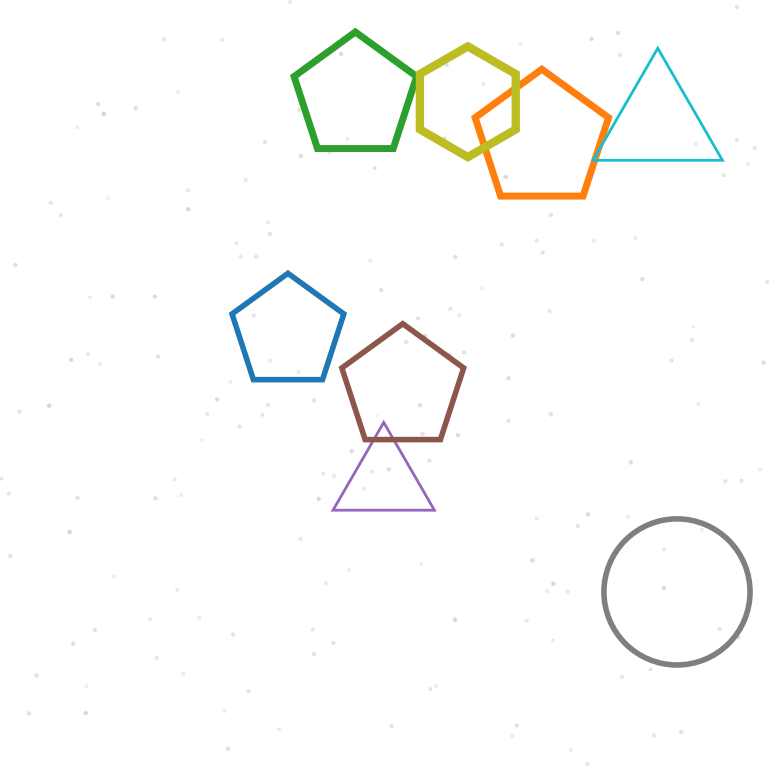[{"shape": "pentagon", "thickness": 2, "radius": 0.38, "center": [0.374, 0.569]}, {"shape": "pentagon", "thickness": 2.5, "radius": 0.46, "center": [0.704, 0.819]}, {"shape": "pentagon", "thickness": 2.5, "radius": 0.42, "center": [0.462, 0.875]}, {"shape": "triangle", "thickness": 1, "radius": 0.38, "center": [0.498, 0.375]}, {"shape": "pentagon", "thickness": 2, "radius": 0.42, "center": [0.523, 0.496]}, {"shape": "circle", "thickness": 2, "radius": 0.47, "center": [0.879, 0.231]}, {"shape": "hexagon", "thickness": 3, "radius": 0.36, "center": [0.608, 0.868]}, {"shape": "triangle", "thickness": 1, "radius": 0.49, "center": [0.854, 0.84]}]